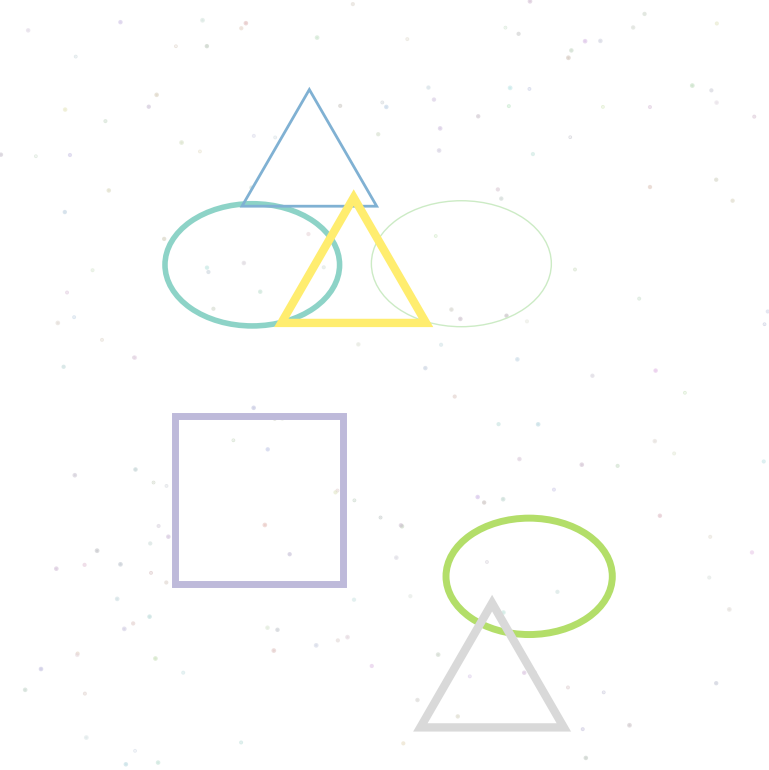[{"shape": "oval", "thickness": 2, "radius": 0.57, "center": [0.328, 0.656]}, {"shape": "square", "thickness": 2.5, "radius": 0.55, "center": [0.337, 0.351]}, {"shape": "triangle", "thickness": 1, "radius": 0.5, "center": [0.402, 0.783]}, {"shape": "oval", "thickness": 2.5, "radius": 0.54, "center": [0.687, 0.252]}, {"shape": "triangle", "thickness": 3, "radius": 0.54, "center": [0.639, 0.109]}, {"shape": "oval", "thickness": 0.5, "radius": 0.58, "center": [0.599, 0.658]}, {"shape": "triangle", "thickness": 3, "radius": 0.54, "center": [0.459, 0.635]}]